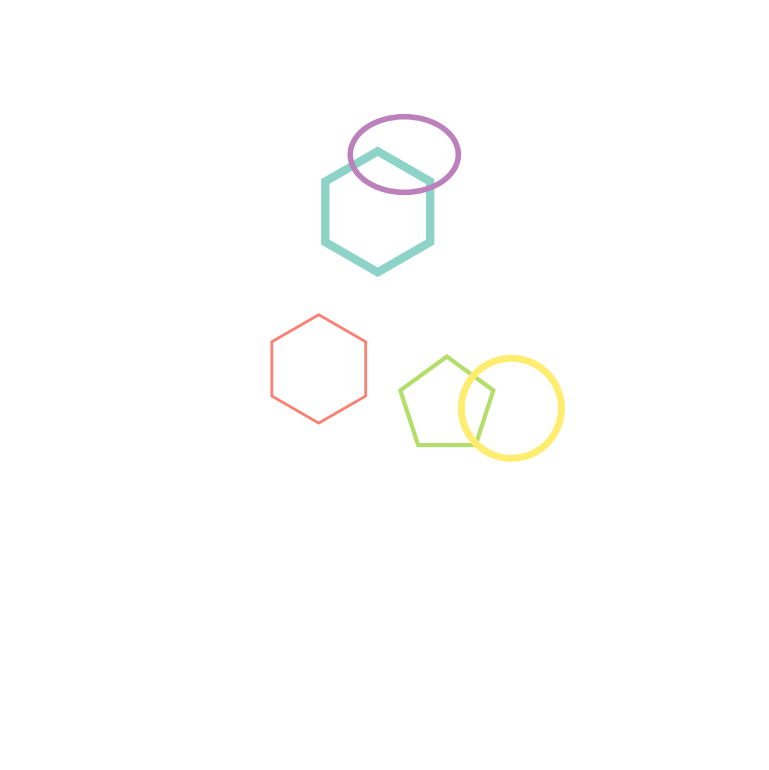[{"shape": "hexagon", "thickness": 3, "radius": 0.39, "center": [0.491, 0.725]}, {"shape": "hexagon", "thickness": 1, "radius": 0.35, "center": [0.414, 0.521]}, {"shape": "pentagon", "thickness": 1.5, "radius": 0.32, "center": [0.58, 0.473]}, {"shape": "oval", "thickness": 2, "radius": 0.35, "center": [0.525, 0.799]}, {"shape": "circle", "thickness": 2.5, "radius": 0.32, "center": [0.664, 0.47]}]